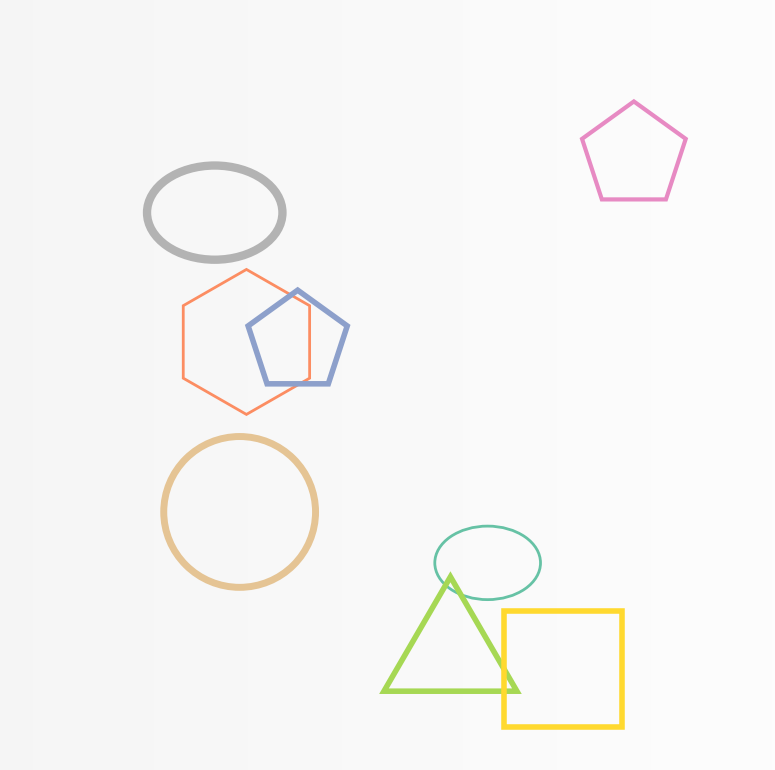[{"shape": "oval", "thickness": 1, "radius": 0.34, "center": [0.629, 0.269]}, {"shape": "hexagon", "thickness": 1, "radius": 0.47, "center": [0.318, 0.556]}, {"shape": "pentagon", "thickness": 2, "radius": 0.34, "center": [0.384, 0.556]}, {"shape": "pentagon", "thickness": 1.5, "radius": 0.35, "center": [0.818, 0.798]}, {"shape": "triangle", "thickness": 2, "radius": 0.5, "center": [0.581, 0.152]}, {"shape": "square", "thickness": 2, "radius": 0.38, "center": [0.727, 0.131]}, {"shape": "circle", "thickness": 2.5, "radius": 0.49, "center": [0.309, 0.335]}, {"shape": "oval", "thickness": 3, "radius": 0.44, "center": [0.277, 0.724]}]